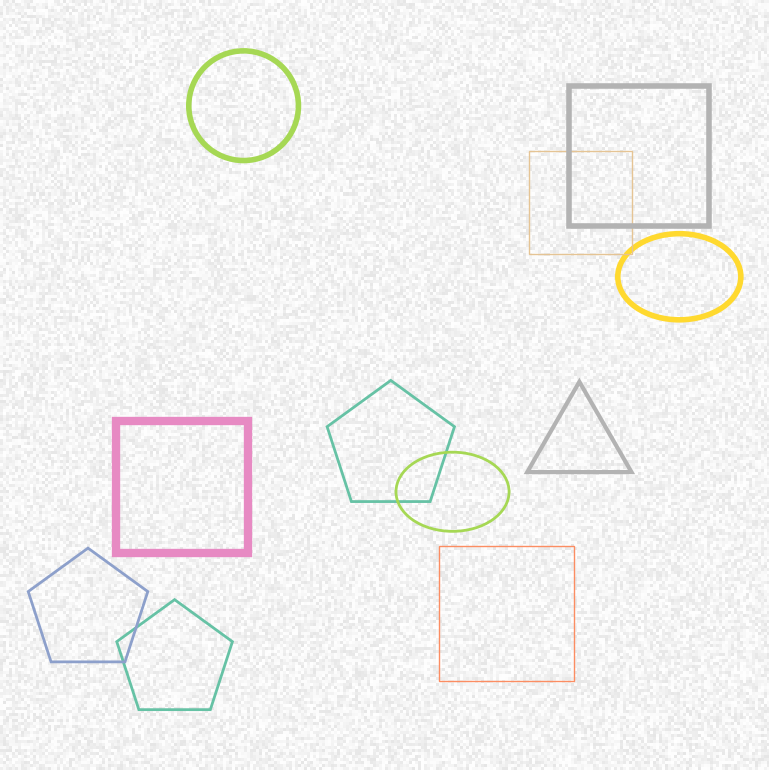[{"shape": "pentagon", "thickness": 1, "radius": 0.39, "center": [0.227, 0.142]}, {"shape": "pentagon", "thickness": 1, "radius": 0.43, "center": [0.508, 0.419]}, {"shape": "square", "thickness": 0.5, "radius": 0.44, "center": [0.658, 0.203]}, {"shape": "pentagon", "thickness": 1, "radius": 0.41, "center": [0.114, 0.206]}, {"shape": "square", "thickness": 3, "radius": 0.43, "center": [0.237, 0.368]}, {"shape": "oval", "thickness": 1, "radius": 0.37, "center": [0.588, 0.361]}, {"shape": "circle", "thickness": 2, "radius": 0.36, "center": [0.316, 0.863]}, {"shape": "oval", "thickness": 2, "radius": 0.4, "center": [0.882, 0.641]}, {"shape": "square", "thickness": 0.5, "radius": 0.33, "center": [0.754, 0.737]}, {"shape": "square", "thickness": 2, "radius": 0.45, "center": [0.83, 0.798]}, {"shape": "triangle", "thickness": 1.5, "radius": 0.39, "center": [0.752, 0.426]}]